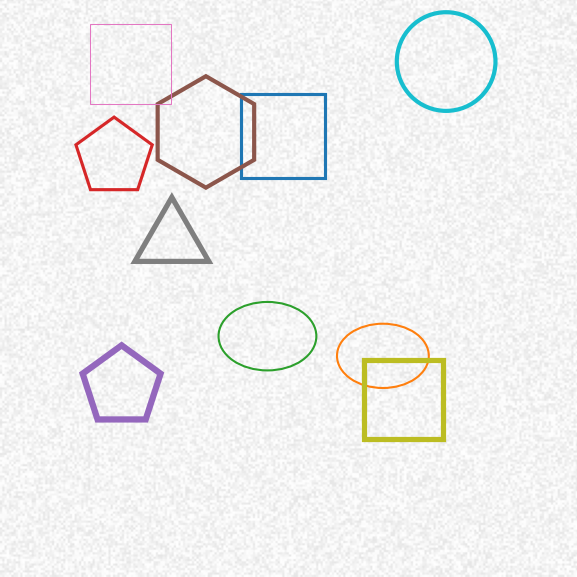[{"shape": "square", "thickness": 1.5, "radius": 0.36, "center": [0.489, 0.763]}, {"shape": "oval", "thickness": 1, "radius": 0.4, "center": [0.663, 0.383]}, {"shape": "oval", "thickness": 1, "radius": 0.42, "center": [0.463, 0.417]}, {"shape": "pentagon", "thickness": 1.5, "radius": 0.35, "center": [0.198, 0.727]}, {"shape": "pentagon", "thickness": 3, "radius": 0.35, "center": [0.211, 0.33]}, {"shape": "hexagon", "thickness": 2, "radius": 0.48, "center": [0.357, 0.771]}, {"shape": "square", "thickness": 0.5, "radius": 0.35, "center": [0.226, 0.888]}, {"shape": "triangle", "thickness": 2.5, "radius": 0.37, "center": [0.298, 0.584]}, {"shape": "square", "thickness": 2.5, "radius": 0.34, "center": [0.699, 0.308]}, {"shape": "circle", "thickness": 2, "radius": 0.43, "center": [0.773, 0.893]}]